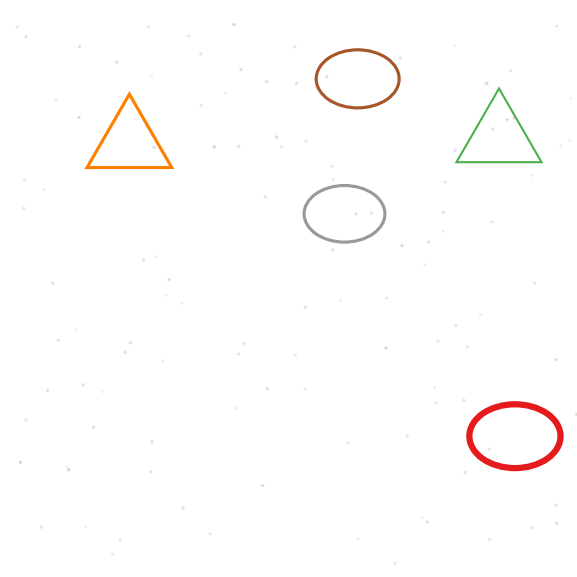[{"shape": "oval", "thickness": 3, "radius": 0.39, "center": [0.892, 0.244]}, {"shape": "triangle", "thickness": 1, "radius": 0.43, "center": [0.864, 0.761]}, {"shape": "triangle", "thickness": 1.5, "radius": 0.42, "center": [0.224, 0.751]}, {"shape": "oval", "thickness": 1.5, "radius": 0.36, "center": [0.619, 0.863]}, {"shape": "oval", "thickness": 1.5, "radius": 0.35, "center": [0.597, 0.629]}]